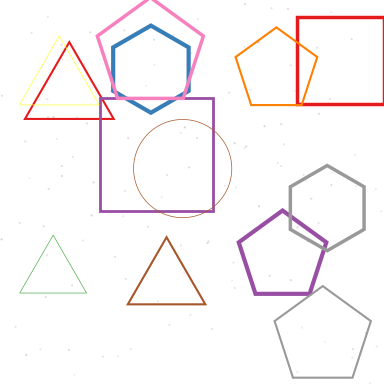[{"shape": "square", "thickness": 2.5, "radius": 0.57, "center": [0.884, 0.843]}, {"shape": "triangle", "thickness": 1.5, "radius": 0.67, "center": [0.18, 0.758]}, {"shape": "hexagon", "thickness": 3, "radius": 0.57, "center": [0.392, 0.82]}, {"shape": "triangle", "thickness": 0.5, "radius": 0.5, "center": [0.138, 0.289]}, {"shape": "pentagon", "thickness": 3, "radius": 0.6, "center": [0.734, 0.334]}, {"shape": "square", "thickness": 2, "radius": 0.73, "center": [0.407, 0.599]}, {"shape": "pentagon", "thickness": 1.5, "radius": 0.56, "center": [0.718, 0.817]}, {"shape": "triangle", "thickness": 0.5, "radius": 0.6, "center": [0.154, 0.787]}, {"shape": "triangle", "thickness": 1.5, "radius": 0.58, "center": [0.433, 0.268]}, {"shape": "circle", "thickness": 0.5, "radius": 0.64, "center": [0.474, 0.562]}, {"shape": "pentagon", "thickness": 2.5, "radius": 0.72, "center": [0.391, 0.862]}, {"shape": "hexagon", "thickness": 2.5, "radius": 0.55, "center": [0.85, 0.459]}, {"shape": "pentagon", "thickness": 1.5, "radius": 0.66, "center": [0.838, 0.125]}]